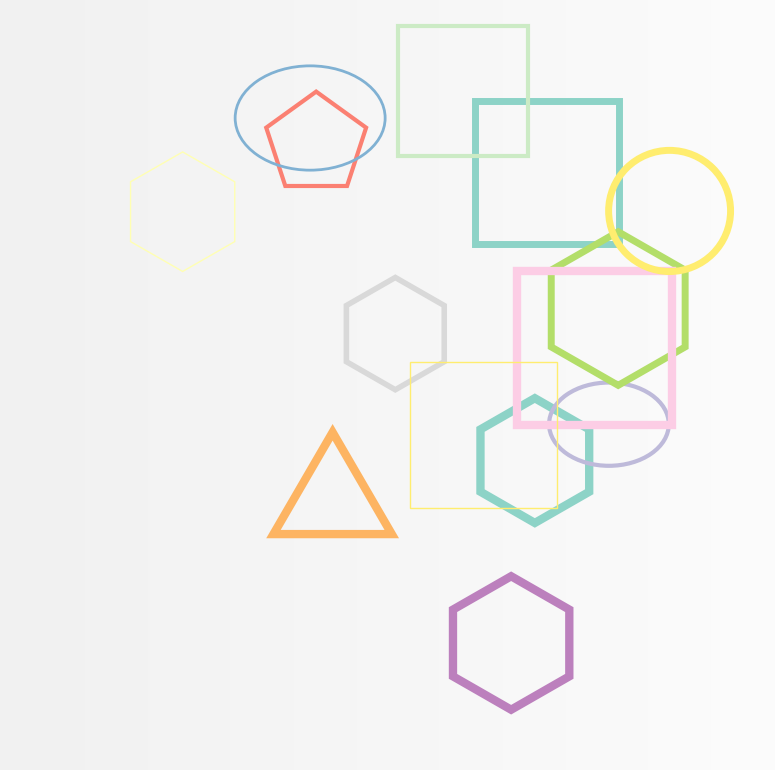[{"shape": "square", "thickness": 2.5, "radius": 0.46, "center": [0.706, 0.776]}, {"shape": "hexagon", "thickness": 3, "radius": 0.41, "center": [0.69, 0.402]}, {"shape": "hexagon", "thickness": 0.5, "radius": 0.39, "center": [0.236, 0.725]}, {"shape": "oval", "thickness": 1.5, "radius": 0.39, "center": [0.786, 0.449]}, {"shape": "pentagon", "thickness": 1.5, "radius": 0.34, "center": [0.408, 0.813]}, {"shape": "oval", "thickness": 1, "radius": 0.48, "center": [0.4, 0.847]}, {"shape": "triangle", "thickness": 3, "radius": 0.44, "center": [0.429, 0.35]}, {"shape": "hexagon", "thickness": 2.5, "radius": 0.5, "center": [0.798, 0.599]}, {"shape": "square", "thickness": 3, "radius": 0.5, "center": [0.767, 0.548]}, {"shape": "hexagon", "thickness": 2, "radius": 0.36, "center": [0.51, 0.567]}, {"shape": "hexagon", "thickness": 3, "radius": 0.43, "center": [0.66, 0.165]}, {"shape": "square", "thickness": 1.5, "radius": 0.42, "center": [0.597, 0.881]}, {"shape": "square", "thickness": 0.5, "radius": 0.47, "center": [0.624, 0.435]}, {"shape": "circle", "thickness": 2.5, "radius": 0.39, "center": [0.864, 0.726]}]